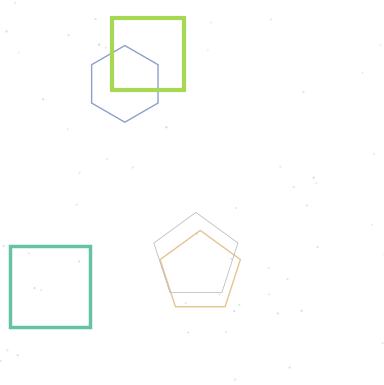[{"shape": "square", "thickness": 2.5, "radius": 0.52, "center": [0.129, 0.255]}, {"shape": "hexagon", "thickness": 1, "radius": 0.5, "center": [0.324, 0.782]}, {"shape": "square", "thickness": 3, "radius": 0.47, "center": [0.384, 0.859]}, {"shape": "pentagon", "thickness": 1, "radius": 0.55, "center": [0.52, 0.292]}, {"shape": "pentagon", "thickness": 0.5, "radius": 0.57, "center": [0.509, 0.333]}]